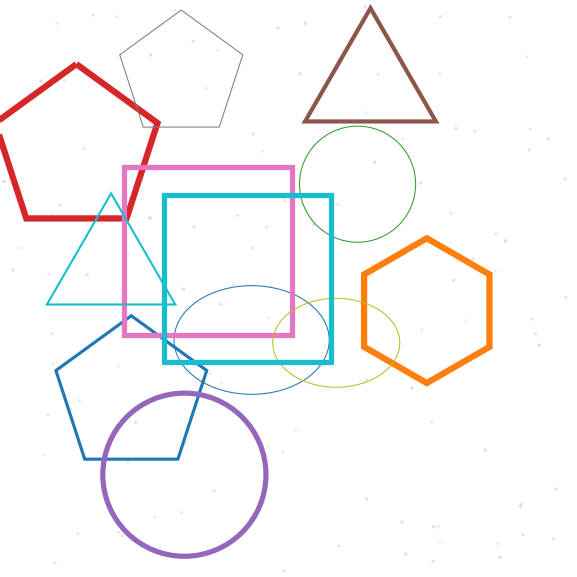[{"shape": "pentagon", "thickness": 1.5, "radius": 0.69, "center": [0.227, 0.315]}, {"shape": "oval", "thickness": 0.5, "radius": 0.67, "center": [0.436, 0.41]}, {"shape": "hexagon", "thickness": 3, "radius": 0.63, "center": [0.739, 0.461]}, {"shape": "circle", "thickness": 0.5, "radius": 0.5, "center": [0.619, 0.68]}, {"shape": "pentagon", "thickness": 3, "radius": 0.74, "center": [0.132, 0.74]}, {"shape": "circle", "thickness": 2.5, "radius": 0.71, "center": [0.319, 0.177]}, {"shape": "triangle", "thickness": 2, "radius": 0.65, "center": [0.642, 0.854]}, {"shape": "square", "thickness": 2.5, "radius": 0.73, "center": [0.36, 0.565]}, {"shape": "pentagon", "thickness": 0.5, "radius": 0.56, "center": [0.314, 0.87]}, {"shape": "oval", "thickness": 0.5, "radius": 0.55, "center": [0.582, 0.406]}, {"shape": "square", "thickness": 2.5, "radius": 0.72, "center": [0.429, 0.517]}, {"shape": "triangle", "thickness": 1, "radius": 0.64, "center": [0.192, 0.536]}]